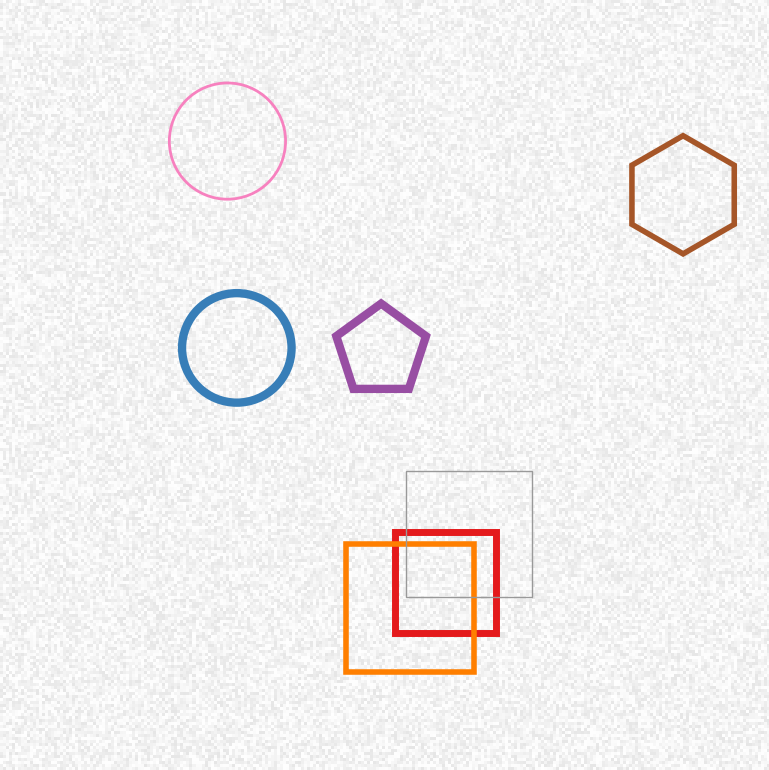[{"shape": "square", "thickness": 2.5, "radius": 0.33, "center": [0.579, 0.243]}, {"shape": "circle", "thickness": 3, "radius": 0.36, "center": [0.308, 0.548]}, {"shape": "pentagon", "thickness": 3, "radius": 0.31, "center": [0.495, 0.544]}, {"shape": "square", "thickness": 2, "radius": 0.42, "center": [0.533, 0.211]}, {"shape": "hexagon", "thickness": 2, "radius": 0.38, "center": [0.887, 0.747]}, {"shape": "circle", "thickness": 1, "radius": 0.38, "center": [0.295, 0.817]}, {"shape": "square", "thickness": 0.5, "radius": 0.41, "center": [0.609, 0.306]}]